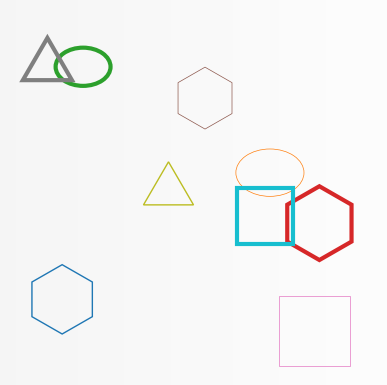[{"shape": "hexagon", "thickness": 1, "radius": 0.45, "center": [0.16, 0.222]}, {"shape": "oval", "thickness": 0.5, "radius": 0.44, "center": [0.697, 0.551]}, {"shape": "oval", "thickness": 3, "radius": 0.35, "center": [0.214, 0.827]}, {"shape": "hexagon", "thickness": 3, "radius": 0.48, "center": [0.824, 0.42]}, {"shape": "hexagon", "thickness": 0.5, "radius": 0.4, "center": [0.529, 0.745]}, {"shape": "square", "thickness": 0.5, "radius": 0.46, "center": [0.811, 0.141]}, {"shape": "triangle", "thickness": 3, "radius": 0.37, "center": [0.122, 0.828]}, {"shape": "triangle", "thickness": 1, "radius": 0.37, "center": [0.435, 0.505]}, {"shape": "square", "thickness": 3, "radius": 0.36, "center": [0.684, 0.438]}]